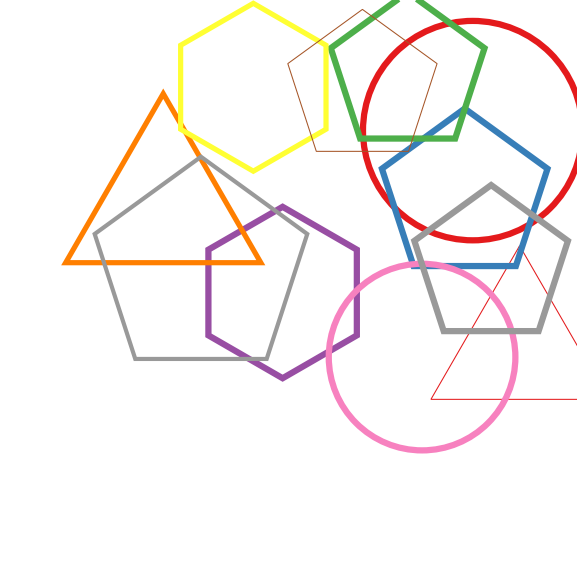[{"shape": "circle", "thickness": 3, "radius": 0.95, "center": [0.819, 0.773]}, {"shape": "triangle", "thickness": 0.5, "radius": 0.89, "center": [0.9, 0.396]}, {"shape": "pentagon", "thickness": 3, "radius": 0.75, "center": [0.805, 0.66]}, {"shape": "pentagon", "thickness": 3, "radius": 0.7, "center": [0.706, 0.872]}, {"shape": "hexagon", "thickness": 3, "radius": 0.74, "center": [0.489, 0.493]}, {"shape": "triangle", "thickness": 2.5, "radius": 0.98, "center": [0.283, 0.642]}, {"shape": "hexagon", "thickness": 2.5, "radius": 0.73, "center": [0.439, 0.848]}, {"shape": "pentagon", "thickness": 0.5, "radius": 0.68, "center": [0.628, 0.847]}, {"shape": "circle", "thickness": 3, "radius": 0.81, "center": [0.731, 0.381]}, {"shape": "pentagon", "thickness": 2, "radius": 0.97, "center": [0.348, 0.534]}, {"shape": "pentagon", "thickness": 3, "radius": 0.7, "center": [0.85, 0.539]}]